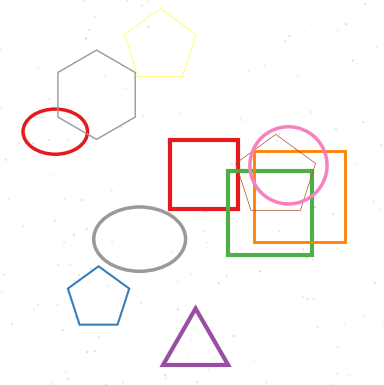[{"shape": "oval", "thickness": 2.5, "radius": 0.42, "center": [0.144, 0.658]}, {"shape": "square", "thickness": 3, "radius": 0.45, "center": [0.53, 0.546]}, {"shape": "pentagon", "thickness": 1.5, "radius": 0.42, "center": [0.256, 0.225]}, {"shape": "square", "thickness": 3, "radius": 0.55, "center": [0.701, 0.446]}, {"shape": "triangle", "thickness": 3, "radius": 0.49, "center": [0.508, 0.101]}, {"shape": "square", "thickness": 2, "radius": 0.59, "center": [0.777, 0.49]}, {"shape": "pentagon", "thickness": 0.5, "radius": 0.49, "center": [0.416, 0.88]}, {"shape": "pentagon", "thickness": 0.5, "radius": 0.55, "center": [0.716, 0.542]}, {"shape": "circle", "thickness": 2.5, "radius": 0.5, "center": [0.749, 0.571]}, {"shape": "oval", "thickness": 2.5, "radius": 0.6, "center": [0.363, 0.379]}, {"shape": "hexagon", "thickness": 1, "radius": 0.58, "center": [0.251, 0.754]}]